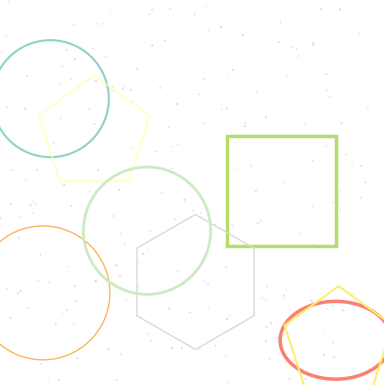[{"shape": "circle", "thickness": 1.5, "radius": 0.76, "center": [0.131, 0.744]}, {"shape": "pentagon", "thickness": 1, "radius": 0.76, "center": [0.245, 0.653]}, {"shape": "oval", "thickness": 2.5, "radius": 0.72, "center": [0.872, 0.116]}, {"shape": "circle", "thickness": 1, "radius": 0.87, "center": [0.112, 0.239]}, {"shape": "square", "thickness": 2.5, "radius": 0.71, "center": [0.731, 0.504]}, {"shape": "hexagon", "thickness": 1, "radius": 0.88, "center": [0.508, 0.268]}, {"shape": "circle", "thickness": 2, "radius": 0.83, "center": [0.382, 0.401]}, {"shape": "pentagon", "thickness": 1.5, "radius": 0.74, "center": [0.88, 0.109]}]